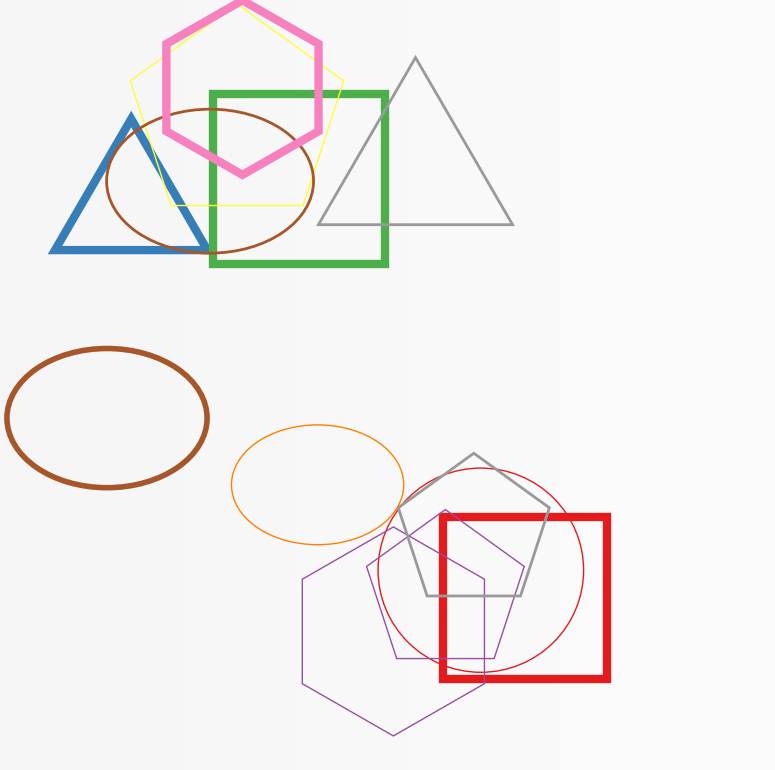[{"shape": "circle", "thickness": 0.5, "radius": 0.66, "center": [0.62, 0.259]}, {"shape": "square", "thickness": 3, "radius": 0.53, "center": [0.677, 0.223]}, {"shape": "triangle", "thickness": 3, "radius": 0.57, "center": [0.169, 0.732]}, {"shape": "square", "thickness": 3, "radius": 0.55, "center": [0.386, 0.767]}, {"shape": "hexagon", "thickness": 0.5, "radius": 0.68, "center": [0.508, 0.18]}, {"shape": "pentagon", "thickness": 0.5, "radius": 0.53, "center": [0.575, 0.231]}, {"shape": "oval", "thickness": 0.5, "radius": 0.56, "center": [0.41, 0.37]}, {"shape": "pentagon", "thickness": 0.5, "radius": 0.72, "center": [0.306, 0.85]}, {"shape": "oval", "thickness": 1, "radius": 0.67, "center": [0.271, 0.765]}, {"shape": "oval", "thickness": 2, "radius": 0.65, "center": [0.138, 0.457]}, {"shape": "hexagon", "thickness": 3, "radius": 0.57, "center": [0.313, 0.886]}, {"shape": "pentagon", "thickness": 1, "radius": 0.51, "center": [0.611, 0.309]}, {"shape": "triangle", "thickness": 1, "radius": 0.72, "center": [0.536, 0.781]}]